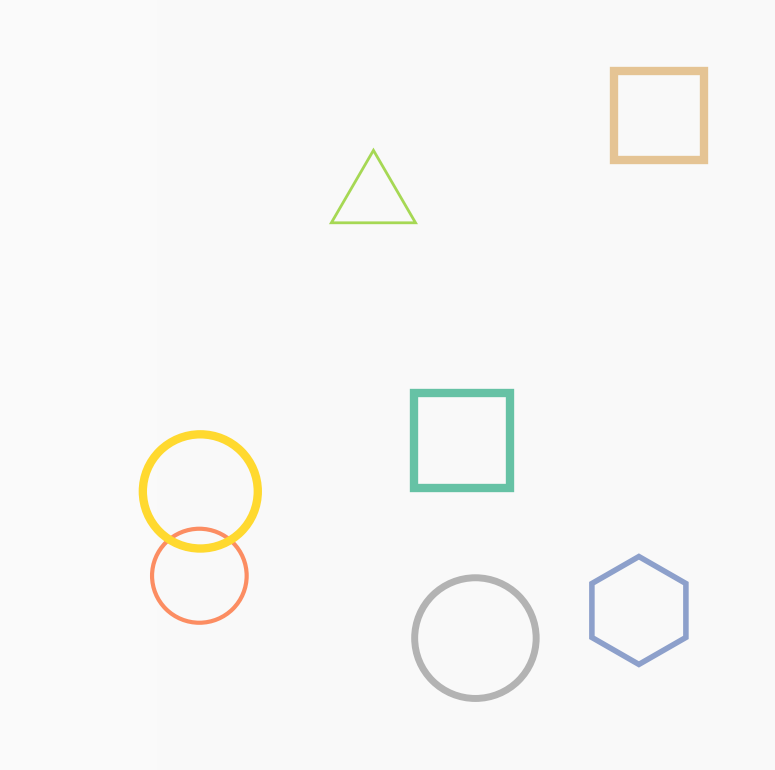[{"shape": "square", "thickness": 3, "radius": 0.31, "center": [0.596, 0.428]}, {"shape": "circle", "thickness": 1.5, "radius": 0.31, "center": [0.257, 0.252]}, {"shape": "hexagon", "thickness": 2, "radius": 0.35, "center": [0.824, 0.207]}, {"shape": "triangle", "thickness": 1, "radius": 0.31, "center": [0.482, 0.742]}, {"shape": "circle", "thickness": 3, "radius": 0.37, "center": [0.258, 0.362]}, {"shape": "square", "thickness": 3, "radius": 0.29, "center": [0.85, 0.85]}, {"shape": "circle", "thickness": 2.5, "radius": 0.39, "center": [0.613, 0.171]}]